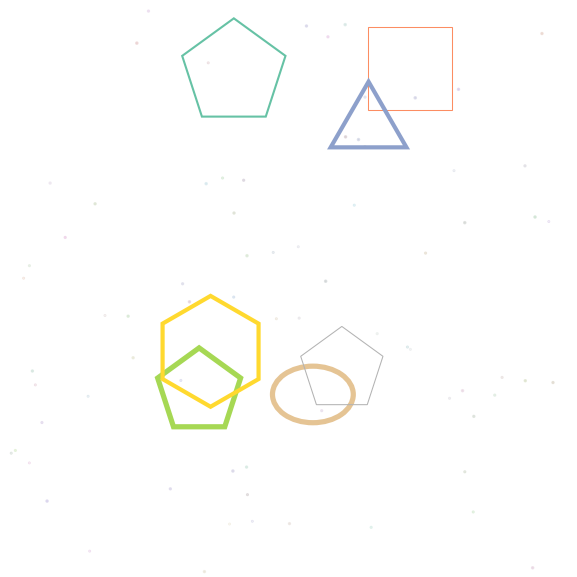[{"shape": "pentagon", "thickness": 1, "radius": 0.47, "center": [0.405, 0.873]}, {"shape": "square", "thickness": 0.5, "radius": 0.36, "center": [0.71, 0.881]}, {"shape": "triangle", "thickness": 2, "radius": 0.38, "center": [0.638, 0.782]}, {"shape": "pentagon", "thickness": 2.5, "radius": 0.38, "center": [0.345, 0.321]}, {"shape": "hexagon", "thickness": 2, "radius": 0.48, "center": [0.365, 0.391]}, {"shape": "oval", "thickness": 2.5, "radius": 0.35, "center": [0.542, 0.316]}, {"shape": "pentagon", "thickness": 0.5, "radius": 0.37, "center": [0.592, 0.359]}]